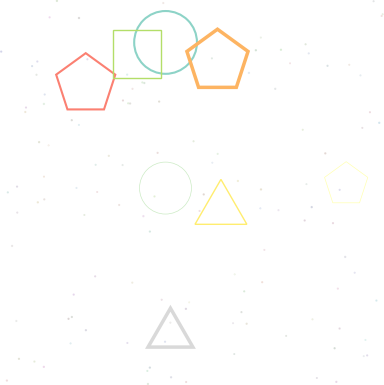[{"shape": "circle", "thickness": 1.5, "radius": 0.41, "center": [0.43, 0.89]}, {"shape": "pentagon", "thickness": 0.5, "radius": 0.3, "center": [0.899, 0.521]}, {"shape": "pentagon", "thickness": 1.5, "radius": 0.4, "center": [0.223, 0.781]}, {"shape": "pentagon", "thickness": 2.5, "radius": 0.42, "center": [0.565, 0.841]}, {"shape": "square", "thickness": 1, "radius": 0.31, "center": [0.356, 0.859]}, {"shape": "triangle", "thickness": 2.5, "radius": 0.34, "center": [0.443, 0.132]}, {"shape": "circle", "thickness": 0.5, "radius": 0.34, "center": [0.43, 0.511]}, {"shape": "triangle", "thickness": 1, "radius": 0.39, "center": [0.574, 0.456]}]